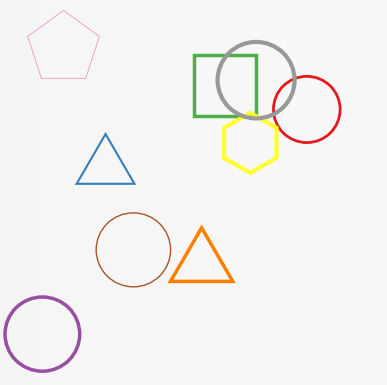[{"shape": "circle", "thickness": 2, "radius": 0.43, "center": [0.792, 0.716]}, {"shape": "triangle", "thickness": 1.5, "radius": 0.43, "center": [0.272, 0.566]}, {"shape": "square", "thickness": 2.5, "radius": 0.4, "center": [0.58, 0.778]}, {"shape": "circle", "thickness": 2.5, "radius": 0.48, "center": [0.109, 0.132]}, {"shape": "triangle", "thickness": 2.5, "radius": 0.46, "center": [0.52, 0.315]}, {"shape": "hexagon", "thickness": 3, "radius": 0.39, "center": [0.646, 0.629]}, {"shape": "circle", "thickness": 1, "radius": 0.48, "center": [0.344, 0.351]}, {"shape": "pentagon", "thickness": 0.5, "radius": 0.49, "center": [0.164, 0.875]}, {"shape": "circle", "thickness": 3, "radius": 0.5, "center": [0.661, 0.792]}]